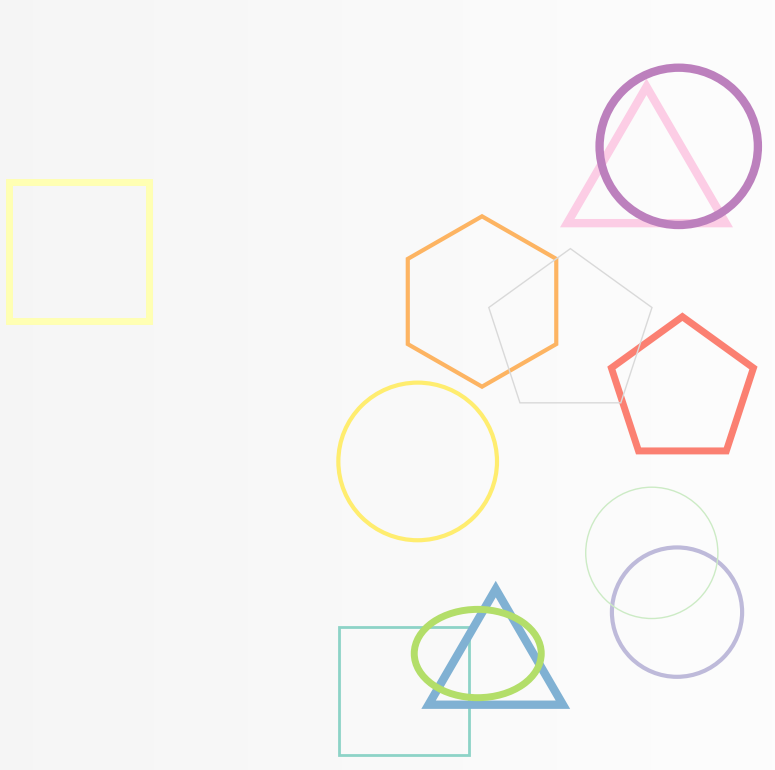[{"shape": "square", "thickness": 1, "radius": 0.42, "center": [0.521, 0.103]}, {"shape": "square", "thickness": 2.5, "radius": 0.45, "center": [0.102, 0.674]}, {"shape": "circle", "thickness": 1.5, "radius": 0.42, "center": [0.874, 0.205]}, {"shape": "pentagon", "thickness": 2.5, "radius": 0.48, "center": [0.881, 0.492]}, {"shape": "triangle", "thickness": 3, "radius": 0.5, "center": [0.64, 0.135]}, {"shape": "hexagon", "thickness": 1.5, "radius": 0.55, "center": [0.622, 0.608]}, {"shape": "oval", "thickness": 2.5, "radius": 0.41, "center": [0.616, 0.151]}, {"shape": "triangle", "thickness": 3, "radius": 0.59, "center": [0.834, 0.769]}, {"shape": "pentagon", "thickness": 0.5, "radius": 0.55, "center": [0.736, 0.566]}, {"shape": "circle", "thickness": 3, "radius": 0.51, "center": [0.876, 0.81]}, {"shape": "circle", "thickness": 0.5, "radius": 0.43, "center": [0.841, 0.282]}, {"shape": "circle", "thickness": 1.5, "radius": 0.51, "center": [0.539, 0.401]}]